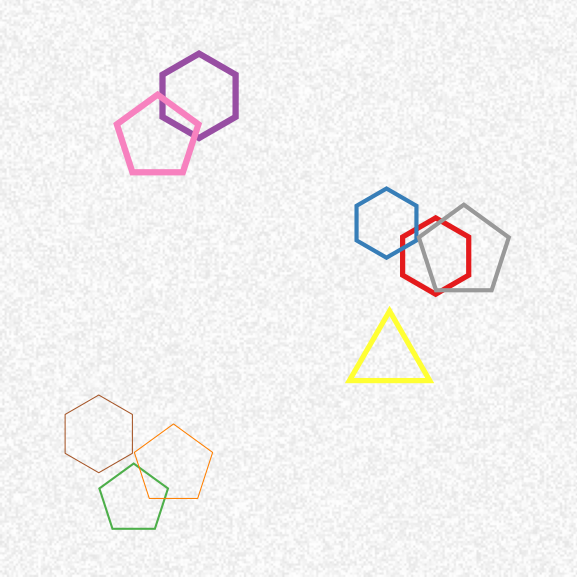[{"shape": "hexagon", "thickness": 2.5, "radius": 0.33, "center": [0.754, 0.556]}, {"shape": "hexagon", "thickness": 2, "radius": 0.3, "center": [0.669, 0.613]}, {"shape": "pentagon", "thickness": 1, "radius": 0.31, "center": [0.231, 0.134]}, {"shape": "hexagon", "thickness": 3, "radius": 0.37, "center": [0.345, 0.833]}, {"shape": "pentagon", "thickness": 0.5, "radius": 0.36, "center": [0.3, 0.194]}, {"shape": "triangle", "thickness": 2.5, "radius": 0.4, "center": [0.675, 0.38]}, {"shape": "hexagon", "thickness": 0.5, "radius": 0.34, "center": [0.171, 0.248]}, {"shape": "pentagon", "thickness": 3, "radius": 0.37, "center": [0.273, 0.761]}, {"shape": "pentagon", "thickness": 2, "radius": 0.41, "center": [0.803, 0.563]}]